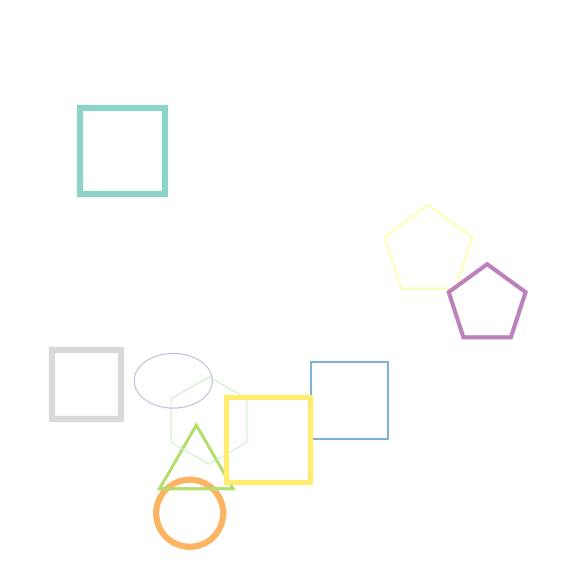[{"shape": "square", "thickness": 3, "radius": 0.37, "center": [0.212, 0.737]}, {"shape": "pentagon", "thickness": 1, "radius": 0.4, "center": [0.742, 0.564]}, {"shape": "oval", "thickness": 0.5, "radius": 0.34, "center": [0.3, 0.34]}, {"shape": "square", "thickness": 1, "radius": 0.34, "center": [0.605, 0.306]}, {"shape": "circle", "thickness": 3, "radius": 0.29, "center": [0.329, 0.11]}, {"shape": "triangle", "thickness": 1.5, "radius": 0.37, "center": [0.34, 0.19]}, {"shape": "square", "thickness": 3, "radius": 0.3, "center": [0.15, 0.333]}, {"shape": "pentagon", "thickness": 2, "radius": 0.35, "center": [0.844, 0.472]}, {"shape": "hexagon", "thickness": 0.5, "radius": 0.38, "center": [0.362, 0.271]}, {"shape": "square", "thickness": 2.5, "radius": 0.37, "center": [0.464, 0.238]}]